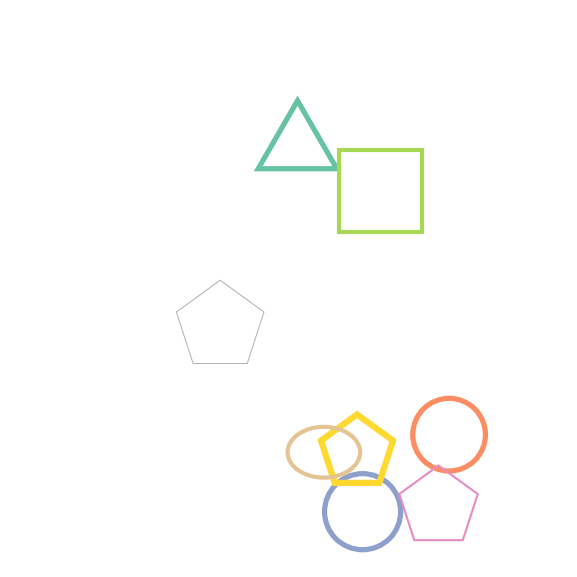[{"shape": "triangle", "thickness": 2.5, "radius": 0.39, "center": [0.515, 0.746]}, {"shape": "circle", "thickness": 2.5, "radius": 0.31, "center": [0.778, 0.246]}, {"shape": "circle", "thickness": 2.5, "radius": 0.33, "center": [0.628, 0.113]}, {"shape": "pentagon", "thickness": 1, "radius": 0.36, "center": [0.759, 0.122]}, {"shape": "square", "thickness": 2, "radius": 0.36, "center": [0.658, 0.669]}, {"shape": "pentagon", "thickness": 3, "radius": 0.33, "center": [0.618, 0.216]}, {"shape": "oval", "thickness": 2, "radius": 0.31, "center": [0.561, 0.216]}, {"shape": "pentagon", "thickness": 0.5, "radius": 0.4, "center": [0.381, 0.434]}]